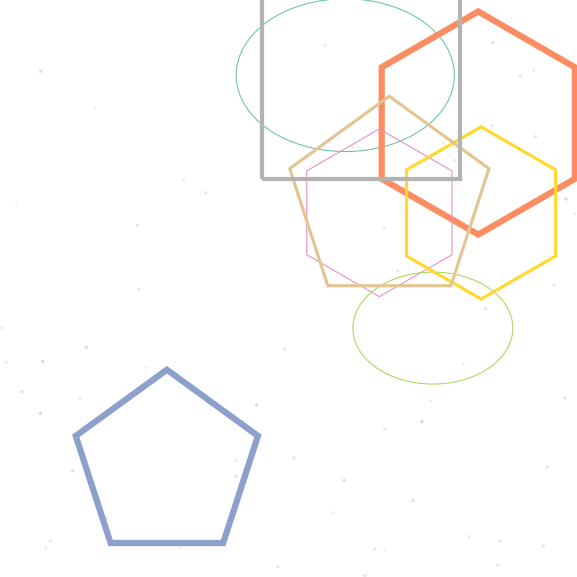[{"shape": "oval", "thickness": 0.5, "radius": 0.94, "center": [0.598, 0.869]}, {"shape": "hexagon", "thickness": 3, "radius": 0.97, "center": [0.828, 0.786]}, {"shape": "pentagon", "thickness": 3, "radius": 0.83, "center": [0.289, 0.193]}, {"shape": "hexagon", "thickness": 0.5, "radius": 0.73, "center": [0.657, 0.631]}, {"shape": "oval", "thickness": 0.5, "radius": 0.69, "center": [0.75, 0.431]}, {"shape": "hexagon", "thickness": 1.5, "radius": 0.75, "center": [0.833, 0.63]}, {"shape": "pentagon", "thickness": 1.5, "radius": 0.91, "center": [0.674, 0.651]}, {"shape": "square", "thickness": 2, "radius": 0.86, "center": [0.626, 0.861]}]